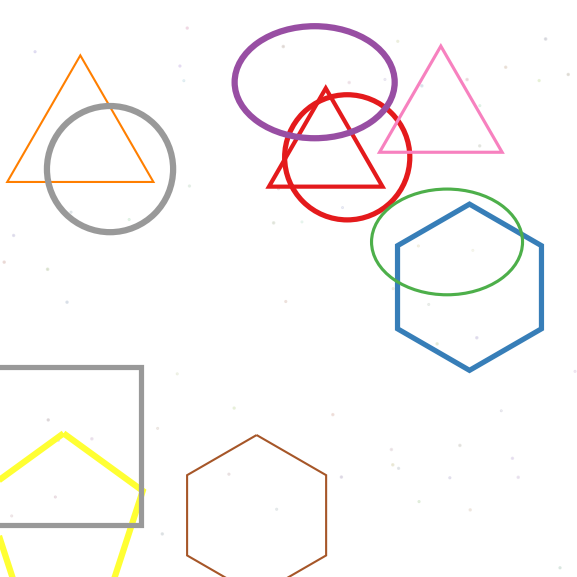[{"shape": "circle", "thickness": 2.5, "radius": 0.54, "center": [0.601, 0.727]}, {"shape": "triangle", "thickness": 2, "radius": 0.57, "center": [0.564, 0.733]}, {"shape": "hexagon", "thickness": 2.5, "radius": 0.72, "center": [0.813, 0.502]}, {"shape": "oval", "thickness": 1.5, "radius": 0.65, "center": [0.774, 0.58]}, {"shape": "oval", "thickness": 3, "radius": 0.69, "center": [0.545, 0.857]}, {"shape": "triangle", "thickness": 1, "radius": 0.73, "center": [0.139, 0.757]}, {"shape": "pentagon", "thickness": 3, "radius": 0.72, "center": [0.11, 0.105]}, {"shape": "hexagon", "thickness": 1, "radius": 0.69, "center": [0.444, 0.107]}, {"shape": "triangle", "thickness": 1.5, "radius": 0.61, "center": [0.763, 0.797]}, {"shape": "square", "thickness": 2.5, "radius": 0.68, "center": [0.107, 0.227]}, {"shape": "circle", "thickness": 3, "radius": 0.55, "center": [0.191, 0.706]}]